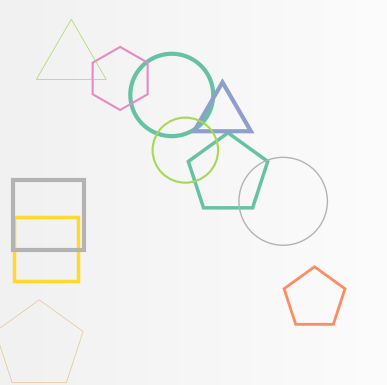[{"shape": "pentagon", "thickness": 2.5, "radius": 0.54, "center": [0.589, 0.547]}, {"shape": "circle", "thickness": 3, "radius": 0.53, "center": [0.443, 0.753]}, {"shape": "pentagon", "thickness": 2, "radius": 0.41, "center": [0.812, 0.224]}, {"shape": "triangle", "thickness": 3, "radius": 0.42, "center": [0.574, 0.701]}, {"shape": "hexagon", "thickness": 1.5, "radius": 0.41, "center": [0.31, 0.796]}, {"shape": "circle", "thickness": 1.5, "radius": 0.42, "center": [0.478, 0.61]}, {"shape": "triangle", "thickness": 0.5, "radius": 0.52, "center": [0.184, 0.846]}, {"shape": "square", "thickness": 2.5, "radius": 0.41, "center": [0.119, 0.354]}, {"shape": "pentagon", "thickness": 0.5, "radius": 0.59, "center": [0.101, 0.102]}, {"shape": "square", "thickness": 3, "radius": 0.45, "center": [0.125, 0.441]}, {"shape": "circle", "thickness": 1, "radius": 0.57, "center": [0.731, 0.477]}]